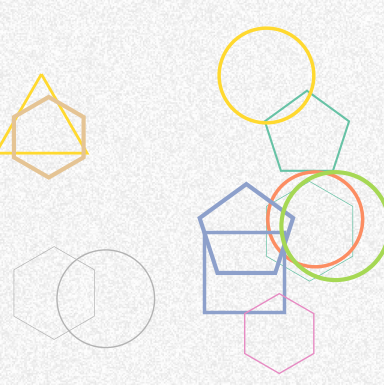[{"shape": "hexagon", "thickness": 0.5, "radius": 0.65, "center": [0.804, 0.399]}, {"shape": "pentagon", "thickness": 1.5, "radius": 0.57, "center": [0.797, 0.649]}, {"shape": "circle", "thickness": 2.5, "radius": 0.62, "center": [0.819, 0.43]}, {"shape": "square", "thickness": 2.5, "radius": 0.52, "center": [0.635, 0.294]}, {"shape": "pentagon", "thickness": 3, "radius": 0.64, "center": [0.64, 0.394]}, {"shape": "hexagon", "thickness": 1, "radius": 0.52, "center": [0.725, 0.134]}, {"shape": "circle", "thickness": 3, "radius": 0.7, "center": [0.871, 0.413]}, {"shape": "circle", "thickness": 2.5, "radius": 0.61, "center": [0.692, 0.804]}, {"shape": "triangle", "thickness": 2, "radius": 0.68, "center": [0.108, 0.671]}, {"shape": "hexagon", "thickness": 3, "radius": 0.52, "center": [0.127, 0.644]}, {"shape": "hexagon", "thickness": 0.5, "radius": 0.6, "center": [0.141, 0.239]}, {"shape": "circle", "thickness": 1, "radius": 0.63, "center": [0.275, 0.224]}]